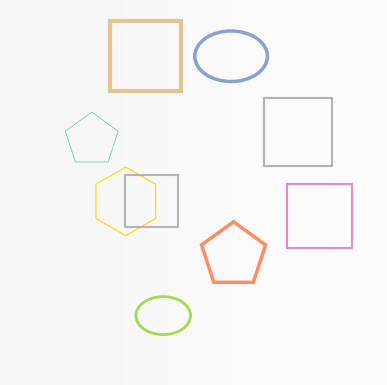[{"shape": "pentagon", "thickness": 0.5, "radius": 0.36, "center": [0.237, 0.637]}, {"shape": "pentagon", "thickness": 2.5, "radius": 0.43, "center": [0.603, 0.337]}, {"shape": "oval", "thickness": 2.5, "radius": 0.47, "center": [0.596, 0.854]}, {"shape": "square", "thickness": 1.5, "radius": 0.42, "center": [0.824, 0.44]}, {"shape": "oval", "thickness": 2, "radius": 0.35, "center": [0.421, 0.18]}, {"shape": "hexagon", "thickness": 1, "radius": 0.44, "center": [0.325, 0.477]}, {"shape": "square", "thickness": 3, "radius": 0.46, "center": [0.375, 0.855]}, {"shape": "square", "thickness": 1.5, "radius": 0.34, "center": [0.391, 0.478]}, {"shape": "square", "thickness": 1.5, "radius": 0.44, "center": [0.769, 0.656]}]